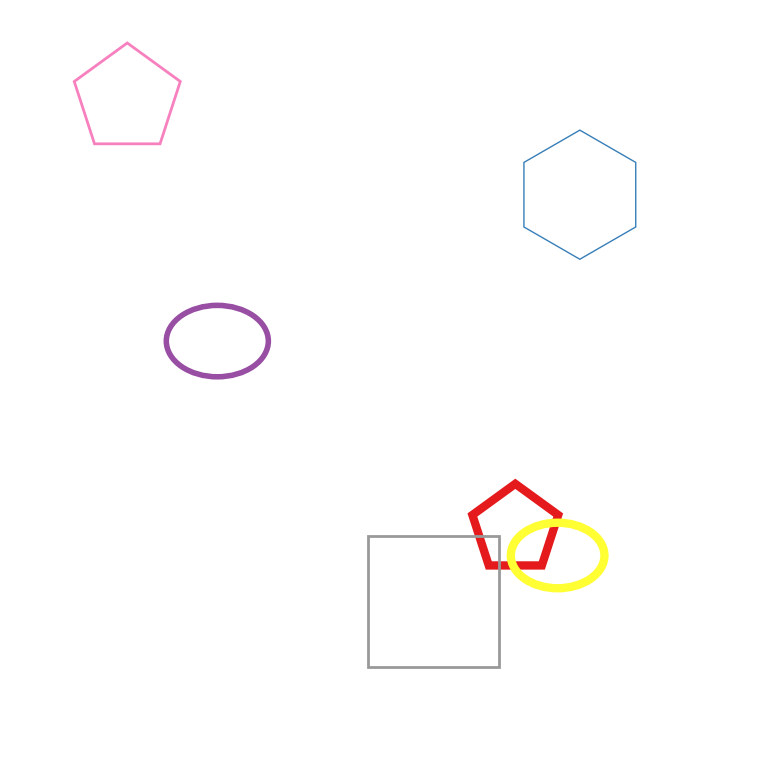[{"shape": "pentagon", "thickness": 3, "radius": 0.29, "center": [0.669, 0.313]}, {"shape": "hexagon", "thickness": 0.5, "radius": 0.42, "center": [0.753, 0.747]}, {"shape": "oval", "thickness": 2, "radius": 0.33, "center": [0.282, 0.557]}, {"shape": "oval", "thickness": 3, "radius": 0.3, "center": [0.724, 0.279]}, {"shape": "pentagon", "thickness": 1, "radius": 0.36, "center": [0.165, 0.872]}, {"shape": "square", "thickness": 1, "radius": 0.43, "center": [0.563, 0.219]}]